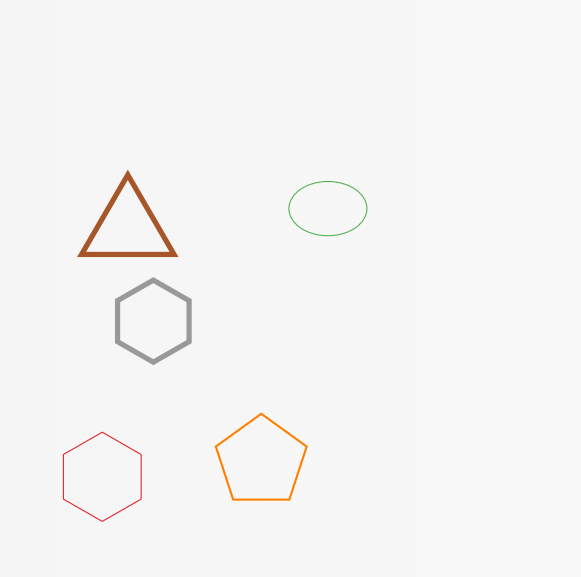[{"shape": "hexagon", "thickness": 0.5, "radius": 0.39, "center": [0.176, 0.173]}, {"shape": "oval", "thickness": 0.5, "radius": 0.34, "center": [0.564, 0.638]}, {"shape": "pentagon", "thickness": 1, "radius": 0.41, "center": [0.449, 0.2]}, {"shape": "triangle", "thickness": 2.5, "radius": 0.46, "center": [0.22, 0.604]}, {"shape": "hexagon", "thickness": 2.5, "radius": 0.36, "center": [0.264, 0.443]}]